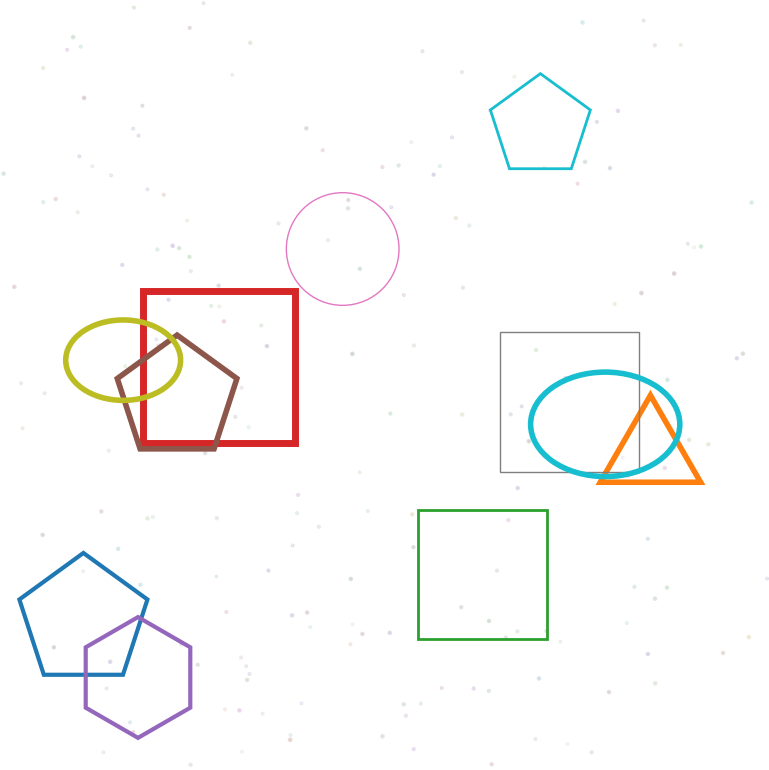[{"shape": "pentagon", "thickness": 1.5, "radius": 0.44, "center": [0.108, 0.194]}, {"shape": "triangle", "thickness": 2, "radius": 0.38, "center": [0.845, 0.411]}, {"shape": "square", "thickness": 1, "radius": 0.42, "center": [0.627, 0.254]}, {"shape": "square", "thickness": 2.5, "radius": 0.49, "center": [0.284, 0.523]}, {"shape": "hexagon", "thickness": 1.5, "radius": 0.39, "center": [0.179, 0.12]}, {"shape": "pentagon", "thickness": 2, "radius": 0.41, "center": [0.23, 0.483]}, {"shape": "circle", "thickness": 0.5, "radius": 0.37, "center": [0.445, 0.677]}, {"shape": "square", "thickness": 0.5, "radius": 0.45, "center": [0.739, 0.478]}, {"shape": "oval", "thickness": 2, "radius": 0.37, "center": [0.16, 0.532]}, {"shape": "pentagon", "thickness": 1, "radius": 0.34, "center": [0.702, 0.836]}, {"shape": "oval", "thickness": 2, "radius": 0.48, "center": [0.786, 0.449]}]